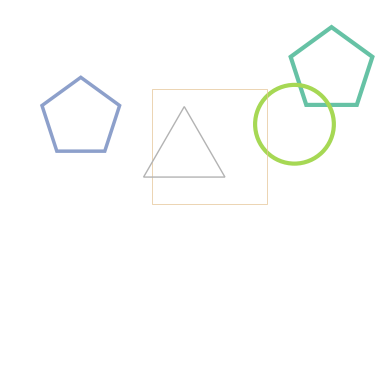[{"shape": "pentagon", "thickness": 3, "radius": 0.56, "center": [0.861, 0.818]}, {"shape": "pentagon", "thickness": 2.5, "radius": 0.53, "center": [0.21, 0.693]}, {"shape": "circle", "thickness": 3, "radius": 0.51, "center": [0.765, 0.677]}, {"shape": "square", "thickness": 0.5, "radius": 0.74, "center": [0.544, 0.619]}, {"shape": "triangle", "thickness": 1, "radius": 0.61, "center": [0.479, 0.601]}]